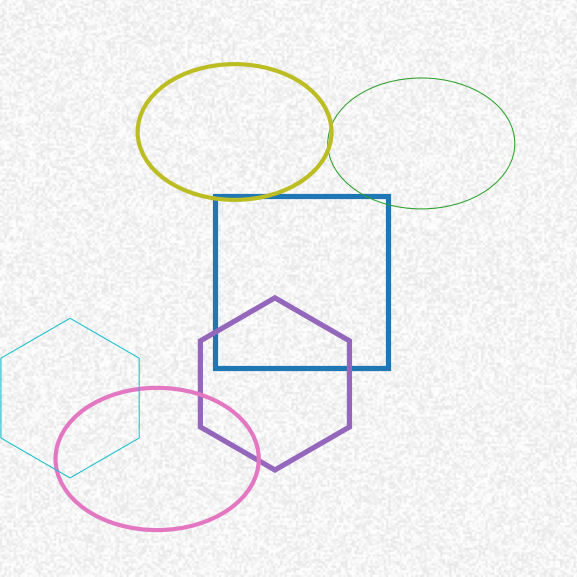[{"shape": "square", "thickness": 2.5, "radius": 0.75, "center": [0.522, 0.511]}, {"shape": "oval", "thickness": 0.5, "radius": 0.81, "center": [0.73, 0.751]}, {"shape": "hexagon", "thickness": 2.5, "radius": 0.75, "center": [0.476, 0.334]}, {"shape": "oval", "thickness": 2, "radius": 0.88, "center": [0.272, 0.204]}, {"shape": "oval", "thickness": 2, "radius": 0.84, "center": [0.406, 0.771]}, {"shape": "hexagon", "thickness": 0.5, "radius": 0.69, "center": [0.121, 0.31]}]